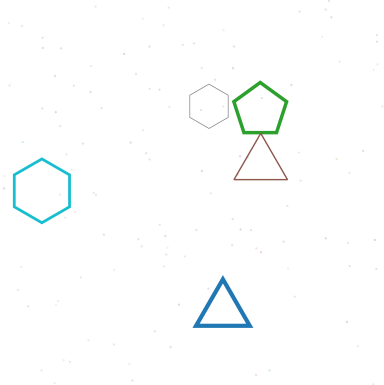[{"shape": "triangle", "thickness": 3, "radius": 0.4, "center": [0.579, 0.194]}, {"shape": "pentagon", "thickness": 2.5, "radius": 0.36, "center": [0.676, 0.714]}, {"shape": "triangle", "thickness": 1, "radius": 0.4, "center": [0.677, 0.574]}, {"shape": "hexagon", "thickness": 0.5, "radius": 0.29, "center": [0.543, 0.724]}, {"shape": "hexagon", "thickness": 2, "radius": 0.41, "center": [0.109, 0.504]}]